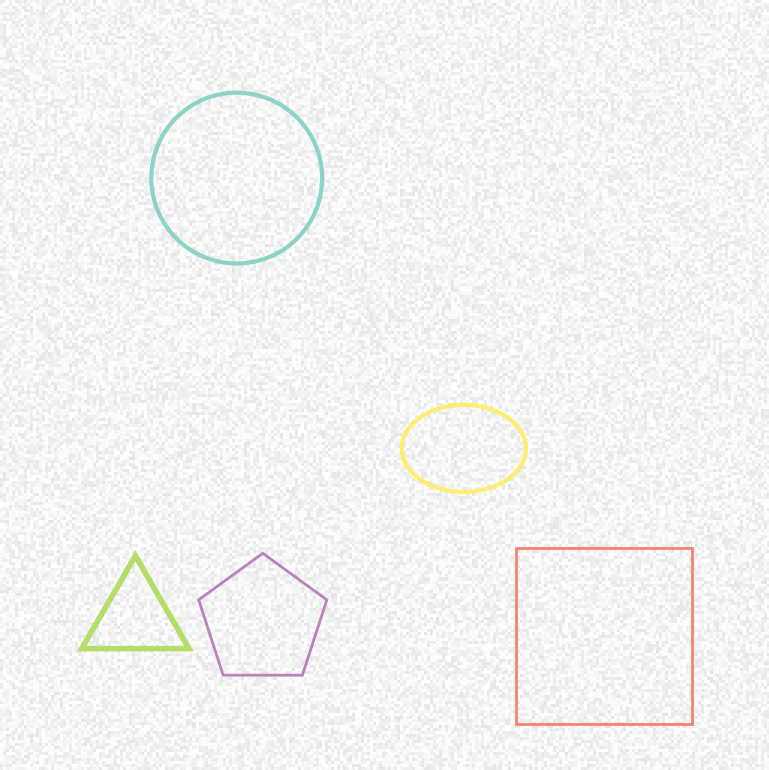[{"shape": "circle", "thickness": 1.5, "radius": 0.55, "center": [0.307, 0.769]}, {"shape": "square", "thickness": 1, "radius": 0.57, "center": [0.785, 0.174]}, {"shape": "triangle", "thickness": 2, "radius": 0.4, "center": [0.176, 0.198]}, {"shape": "pentagon", "thickness": 1, "radius": 0.44, "center": [0.341, 0.194]}, {"shape": "oval", "thickness": 1.5, "radius": 0.4, "center": [0.602, 0.418]}]